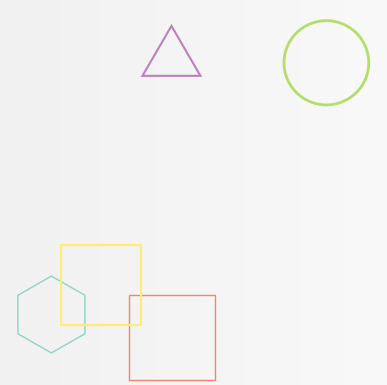[{"shape": "hexagon", "thickness": 1, "radius": 0.5, "center": [0.133, 0.183]}, {"shape": "square", "thickness": 1, "radius": 0.55, "center": [0.444, 0.123]}, {"shape": "circle", "thickness": 2, "radius": 0.55, "center": [0.842, 0.837]}, {"shape": "triangle", "thickness": 1.5, "radius": 0.43, "center": [0.442, 0.846]}, {"shape": "square", "thickness": 1.5, "radius": 0.52, "center": [0.26, 0.259]}]